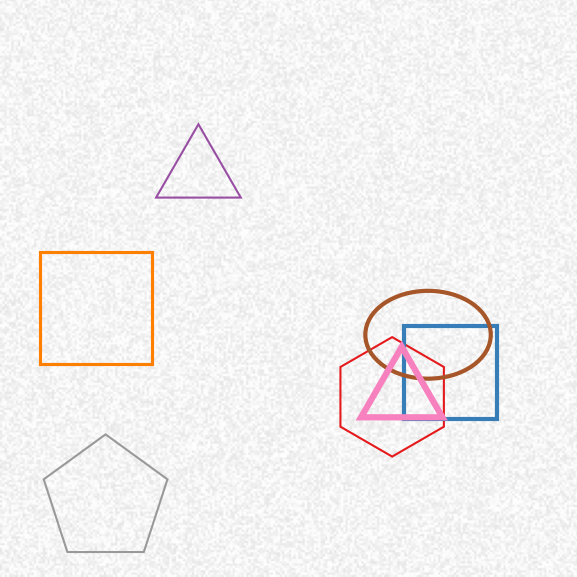[{"shape": "hexagon", "thickness": 1, "radius": 0.52, "center": [0.679, 0.312]}, {"shape": "square", "thickness": 2, "radius": 0.4, "center": [0.78, 0.354]}, {"shape": "triangle", "thickness": 1, "radius": 0.42, "center": [0.344, 0.699]}, {"shape": "square", "thickness": 1.5, "radius": 0.48, "center": [0.167, 0.466]}, {"shape": "oval", "thickness": 2, "radius": 0.54, "center": [0.741, 0.419]}, {"shape": "triangle", "thickness": 3, "radius": 0.41, "center": [0.696, 0.317]}, {"shape": "pentagon", "thickness": 1, "radius": 0.56, "center": [0.183, 0.134]}]